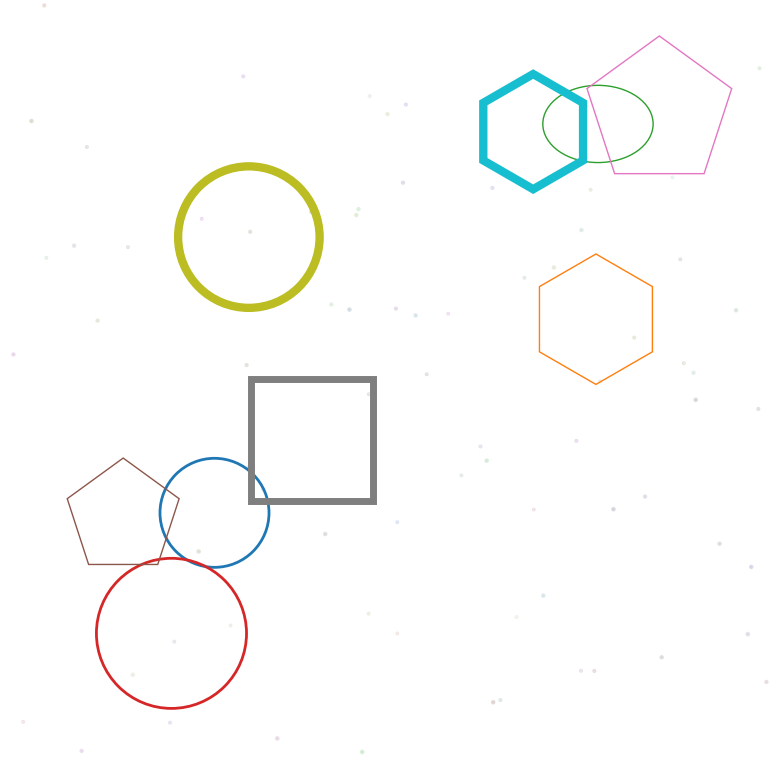[{"shape": "circle", "thickness": 1, "radius": 0.35, "center": [0.279, 0.334]}, {"shape": "hexagon", "thickness": 0.5, "radius": 0.42, "center": [0.774, 0.585]}, {"shape": "oval", "thickness": 0.5, "radius": 0.36, "center": [0.777, 0.839]}, {"shape": "circle", "thickness": 1, "radius": 0.49, "center": [0.223, 0.177]}, {"shape": "pentagon", "thickness": 0.5, "radius": 0.38, "center": [0.16, 0.329]}, {"shape": "pentagon", "thickness": 0.5, "radius": 0.49, "center": [0.856, 0.854]}, {"shape": "square", "thickness": 2.5, "radius": 0.4, "center": [0.405, 0.429]}, {"shape": "circle", "thickness": 3, "radius": 0.46, "center": [0.323, 0.692]}, {"shape": "hexagon", "thickness": 3, "radius": 0.37, "center": [0.692, 0.829]}]